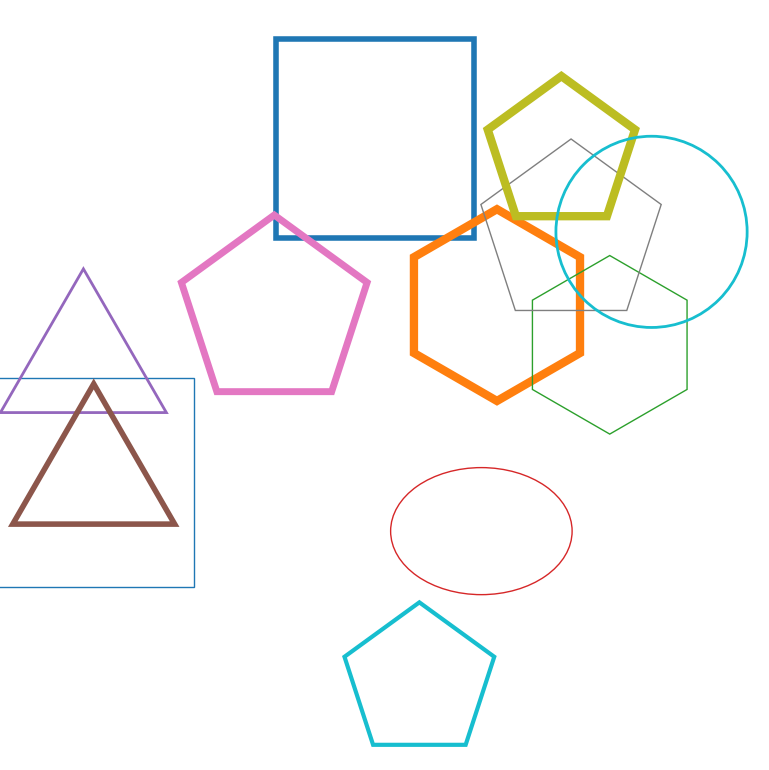[{"shape": "square", "thickness": 2, "radius": 0.64, "center": [0.487, 0.82]}, {"shape": "square", "thickness": 0.5, "radius": 0.68, "center": [0.116, 0.373]}, {"shape": "hexagon", "thickness": 3, "radius": 0.62, "center": [0.645, 0.604]}, {"shape": "hexagon", "thickness": 0.5, "radius": 0.58, "center": [0.792, 0.552]}, {"shape": "oval", "thickness": 0.5, "radius": 0.59, "center": [0.625, 0.31]}, {"shape": "triangle", "thickness": 1, "radius": 0.62, "center": [0.108, 0.526]}, {"shape": "triangle", "thickness": 2, "radius": 0.61, "center": [0.122, 0.38]}, {"shape": "pentagon", "thickness": 2.5, "radius": 0.63, "center": [0.356, 0.594]}, {"shape": "pentagon", "thickness": 0.5, "radius": 0.62, "center": [0.742, 0.696]}, {"shape": "pentagon", "thickness": 3, "radius": 0.5, "center": [0.729, 0.801]}, {"shape": "circle", "thickness": 1, "radius": 0.62, "center": [0.846, 0.699]}, {"shape": "pentagon", "thickness": 1.5, "radius": 0.51, "center": [0.545, 0.115]}]